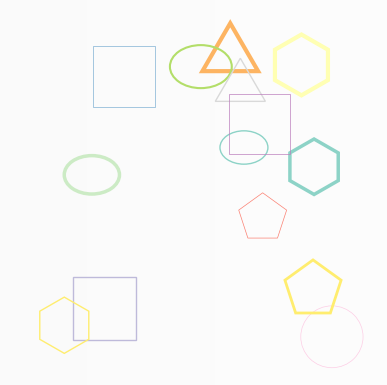[{"shape": "oval", "thickness": 1, "radius": 0.31, "center": [0.63, 0.617]}, {"shape": "hexagon", "thickness": 2.5, "radius": 0.36, "center": [0.81, 0.567]}, {"shape": "hexagon", "thickness": 3, "radius": 0.39, "center": [0.778, 0.831]}, {"shape": "square", "thickness": 1, "radius": 0.41, "center": [0.27, 0.198]}, {"shape": "pentagon", "thickness": 0.5, "radius": 0.32, "center": [0.678, 0.434]}, {"shape": "square", "thickness": 0.5, "radius": 0.4, "center": [0.32, 0.802]}, {"shape": "triangle", "thickness": 3, "radius": 0.41, "center": [0.594, 0.857]}, {"shape": "oval", "thickness": 1.5, "radius": 0.4, "center": [0.518, 0.827]}, {"shape": "circle", "thickness": 0.5, "radius": 0.4, "center": [0.857, 0.125]}, {"shape": "triangle", "thickness": 1, "radius": 0.37, "center": [0.62, 0.774]}, {"shape": "square", "thickness": 0.5, "radius": 0.39, "center": [0.669, 0.678]}, {"shape": "oval", "thickness": 2.5, "radius": 0.36, "center": [0.237, 0.546]}, {"shape": "hexagon", "thickness": 1, "radius": 0.37, "center": [0.166, 0.155]}, {"shape": "pentagon", "thickness": 2, "radius": 0.38, "center": [0.808, 0.249]}]